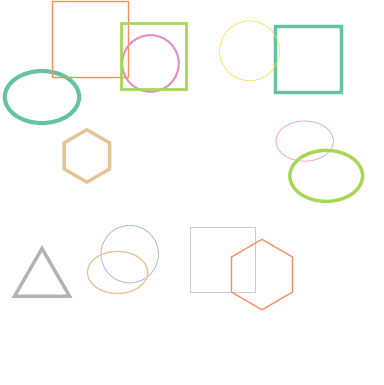[{"shape": "oval", "thickness": 3, "radius": 0.48, "center": [0.109, 0.748]}, {"shape": "square", "thickness": 2.5, "radius": 0.43, "center": [0.801, 0.847]}, {"shape": "hexagon", "thickness": 1, "radius": 0.46, "center": [0.68, 0.287]}, {"shape": "square", "thickness": 1, "radius": 0.49, "center": [0.233, 0.9]}, {"shape": "circle", "thickness": 0.5, "radius": 0.37, "center": [0.337, 0.34]}, {"shape": "oval", "thickness": 0.5, "radius": 0.37, "center": [0.791, 0.634]}, {"shape": "circle", "thickness": 1.5, "radius": 0.37, "center": [0.391, 0.835]}, {"shape": "square", "thickness": 2, "radius": 0.43, "center": [0.399, 0.854]}, {"shape": "oval", "thickness": 2.5, "radius": 0.47, "center": [0.847, 0.543]}, {"shape": "circle", "thickness": 0.5, "radius": 0.39, "center": [0.648, 0.868]}, {"shape": "hexagon", "thickness": 2.5, "radius": 0.34, "center": [0.226, 0.595]}, {"shape": "oval", "thickness": 1, "radius": 0.39, "center": [0.305, 0.292]}, {"shape": "square", "thickness": 0.5, "radius": 0.42, "center": [0.578, 0.326]}, {"shape": "triangle", "thickness": 2.5, "radius": 0.41, "center": [0.109, 0.272]}]